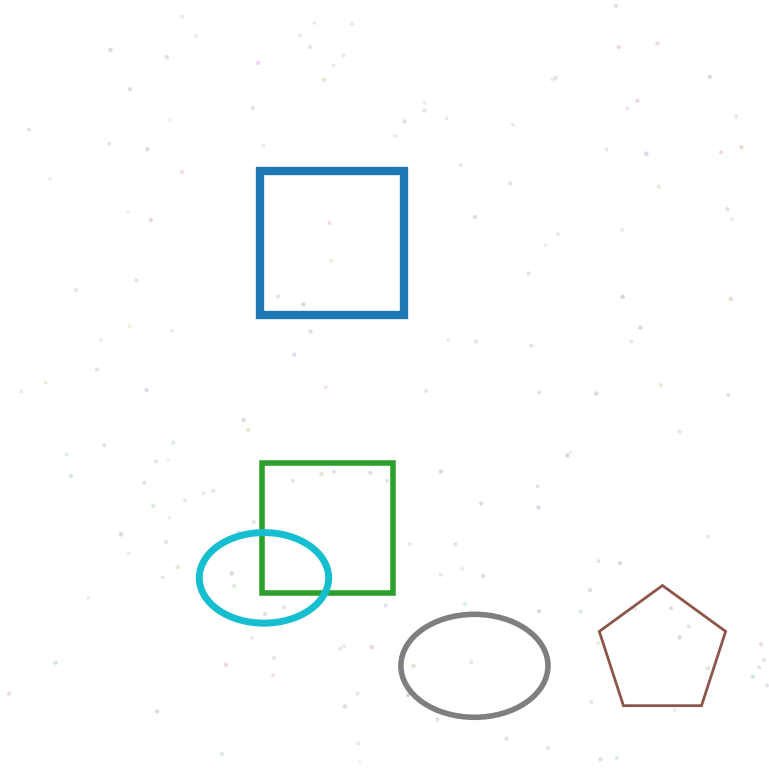[{"shape": "square", "thickness": 3, "radius": 0.47, "center": [0.431, 0.684]}, {"shape": "square", "thickness": 2, "radius": 0.42, "center": [0.425, 0.315]}, {"shape": "pentagon", "thickness": 1, "radius": 0.43, "center": [0.86, 0.153]}, {"shape": "oval", "thickness": 2, "radius": 0.48, "center": [0.616, 0.135]}, {"shape": "oval", "thickness": 2.5, "radius": 0.42, "center": [0.343, 0.25]}]